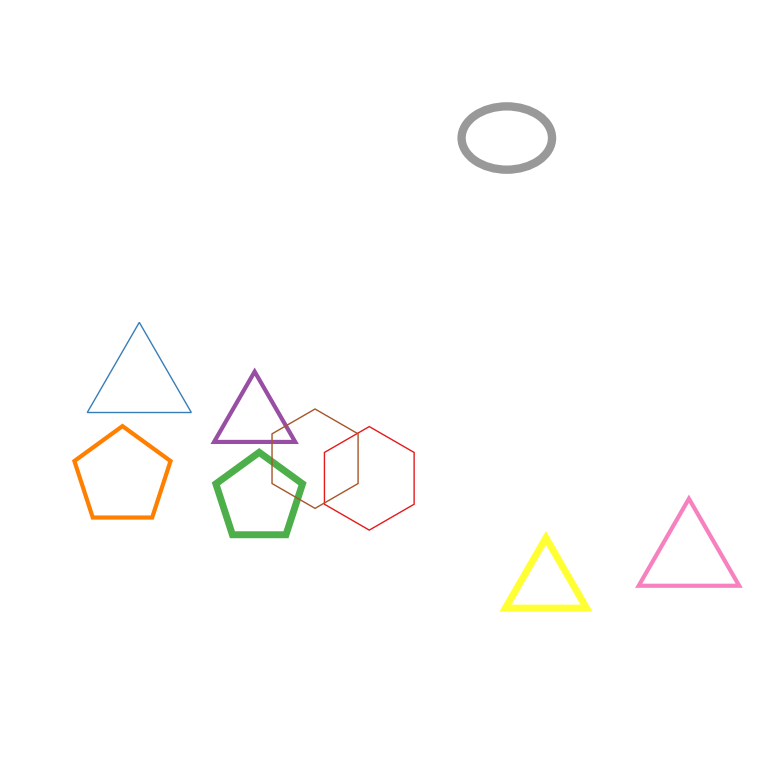[{"shape": "hexagon", "thickness": 0.5, "radius": 0.34, "center": [0.48, 0.379]}, {"shape": "triangle", "thickness": 0.5, "radius": 0.39, "center": [0.181, 0.503]}, {"shape": "pentagon", "thickness": 2.5, "radius": 0.3, "center": [0.337, 0.353]}, {"shape": "triangle", "thickness": 1.5, "radius": 0.3, "center": [0.331, 0.456]}, {"shape": "pentagon", "thickness": 1.5, "radius": 0.33, "center": [0.159, 0.381]}, {"shape": "triangle", "thickness": 2.5, "radius": 0.3, "center": [0.709, 0.241]}, {"shape": "hexagon", "thickness": 0.5, "radius": 0.32, "center": [0.409, 0.404]}, {"shape": "triangle", "thickness": 1.5, "radius": 0.38, "center": [0.895, 0.277]}, {"shape": "oval", "thickness": 3, "radius": 0.29, "center": [0.658, 0.821]}]